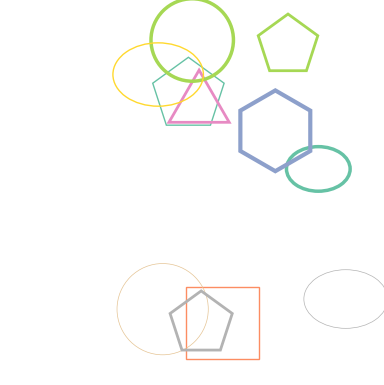[{"shape": "pentagon", "thickness": 1, "radius": 0.49, "center": [0.489, 0.754]}, {"shape": "oval", "thickness": 2.5, "radius": 0.41, "center": [0.827, 0.561]}, {"shape": "square", "thickness": 1, "radius": 0.47, "center": [0.578, 0.161]}, {"shape": "hexagon", "thickness": 3, "radius": 0.52, "center": [0.715, 0.66]}, {"shape": "triangle", "thickness": 2, "radius": 0.45, "center": [0.517, 0.728]}, {"shape": "pentagon", "thickness": 2, "radius": 0.41, "center": [0.748, 0.882]}, {"shape": "circle", "thickness": 2.5, "radius": 0.54, "center": [0.499, 0.896]}, {"shape": "oval", "thickness": 1, "radius": 0.59, "center": [0.411, 0.806]}, {"shape": "circle", "thickness": 0.5, "radius": 0.59, "center": [0.422, 0.197]}, {"shape": "pentagon", "thickness": 2, "radius": 0.42, "center": [0.523, 0.159]}, {"shape": "oval", "thickness": 0.5, "radius": 0.54, "center": [0.898, 0.223]}]